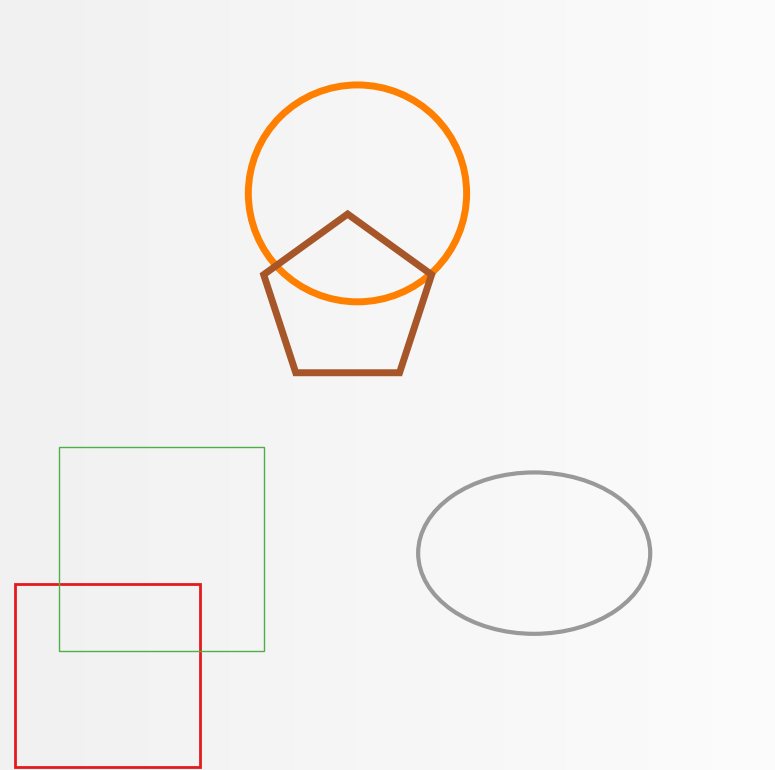[{"shape": "square", "thickness": 1, "radius": 0.6, "center": [0.138, 0.123]}, {"shape": "square", "thickness": 0.5, "radius": 0.66, "center": [0.208, 0.287]}, {"shape": "circle", "thickness": 2.5, "radius": 0.7, "center": [0.461, 0.749]}, {"shape": "pentagon", "thickness": 2.5, "radius": 0.57, "center": [0.449, 0.608]}, {"shape": "oval", "thickness": 1.5, "radius": 0.75, "center": [0.689, 0.282]}]